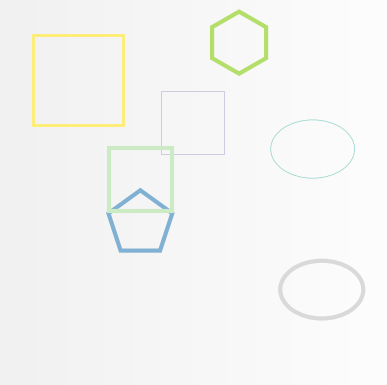[{"shape": "oval", "thickness": 0.5, "radius": 0.54, "center": [0.807, 0.613]}, {"shape": "square", "thickness": 0.5, "radius": 0.41, "center": [0.497, 0.681]}, {"shape": "pentagon", "thickness": 3, "radius": 0.43, "center": [0.362, 0.419]}, {"shape": "hexagon", "thickness": 3, "radius": 0.4, "center": [0.617, 0.889]}, {"shape": "oval", "thickness": 3, "radius": 0.54, "center": [0.83, 0.248]}, {"shape": "square", "thickness": 3, "radius": 0.41, "center": [0.362, 0.534]}, {"shape": "square", "thickness": 2, "radius": 0.58, "center": [0.201, 0.792]}]